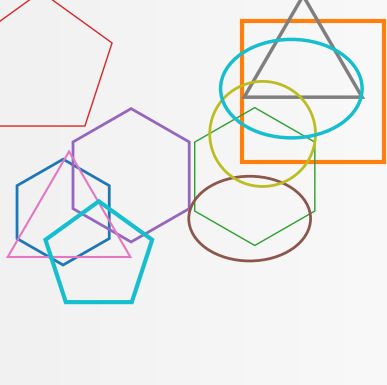[{"shape": "hexagon", "thickness": 2, "radius": 0.69, "center": [0.163, 0.449]}, {"shape": "square", "thickness": 3, "radius": 0.92, "center": [0.808, 0.763]}, {"shape": "hexagon", "thickness": 1, "radius": 0.9, "center": [0.657, 0.541]}, {"shape": "pentagon", "thickness": 1, "radius": 0.96, "center": [0.106, 0.829]}, {"shape": "hexagon", "thickness": 2, "radius": 0.87, "center": [0.338, 0.545]}, {"shape": "oval", "thickness": 2, "radius": 0.79, "center": [0.644, 0.432]}, {"shape": "triangle", "thickness": 1.5, "radius": 0.91, "center": [0.178, 0.424]}, {"shape": "triangle", "thickness": 2.5, "radius": 0.88, "center": [0.782, 0.835]}, {"shape": "circle", "thickness": 2, "radius": 0.68, "center": [0.678, 0.652]}, {"shape": "pentagon", "thickness": 3, "radius": 0.72, "center": [0.255, 0.332]}, {"shape": "oval", "thickness": 2.5, "radius": 0.91, "center": [0.752, 0.77]}]